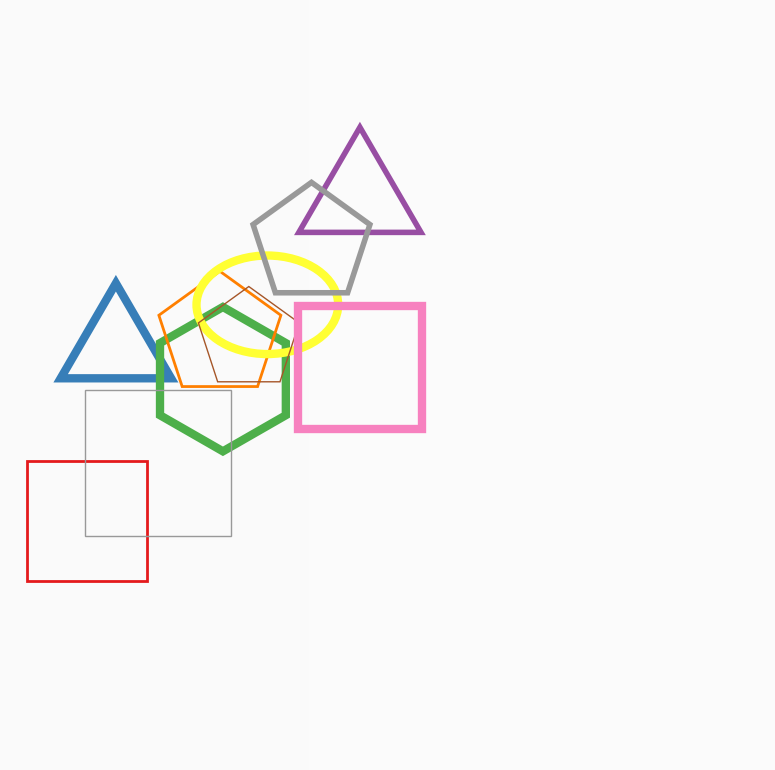[{"shape": "square", "thickness": 1, "radius": 0.39, "center": [0.113, 0.323]}, {"shape": "triangle", "thickness": 3, "radius": 0.41, "center": [0.15, 0.55]}, {"shape": "hexagon", "thickness": 3, "radius": 0.47, "center": [0.288, 0.508]}, {"shape": "triangle", "thickness": 2, "radius": 0.45, "center": [0.464, 0.744]}, {"shape": "pentagon", "thickness": 1, "radius": 0.41, "center": [0.284, 0.565]}, {"shape": "oval", "thickness": 3, "radius": 0.46, "center": [0.345, 0.604]}, {"shape": "pentagon", "thickness": 0.5, "radius": 0.34, "center": [0.321, 0.559]}, {"shape": "square", "thickness": 3, "radius": 0.4, "center": [0.464, 0.523]}, {"shape": "square", "thickness": 0.5, "radius": 0.47, "center": [0.204, 0.398]}, {"shape": "pentagon", "thickness": 2, "radius": 0.4, "center": [0.402, 0.684]}]